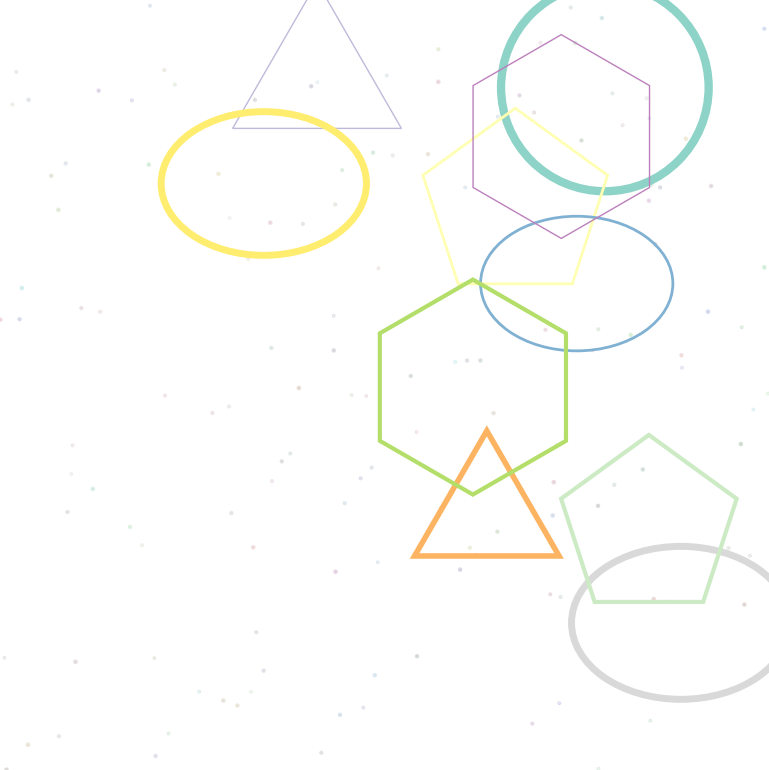[{"shape": "circle", "thickness": 3, "radius": 0.67, "center": [0.786, 0.886]}, {"shape": "pentagon", "thickness": 1, "radius": 0.63, "center": [0.669, 0.733]}, {"shape": "triangle", "thickness": 0.5, "radius": 0.63, "center": [0.412, 0.897]}, {"shape": "oval", "thickness": 1, "radius": 0.62, "center": [0.749, 0.632]}, {"shape": "triangle", "thickness": 2, "radius": 0.54, "center": [0.632, 0.332]}, {"shape": "hexagon", "thickness": 1.5, "radius": 0.7, "center": [0.614, 0.497]}, {"shape": "oval", "thickness": 2.5, "radius": 0.71, "center": [0.884, 0.191]}, {"shape": "hexagon", "thickness": 0.5, "radius": 0.66, "center": [0.729, 0.823]}, {"shape": "pentagon", "thickness": 1.5, "radius": 0.6, "center": [0.843, 0.315]}, {"shape": "oval", "thickness": 2.5, "radius": 0.67, "center": [0.343, 0.762]}]